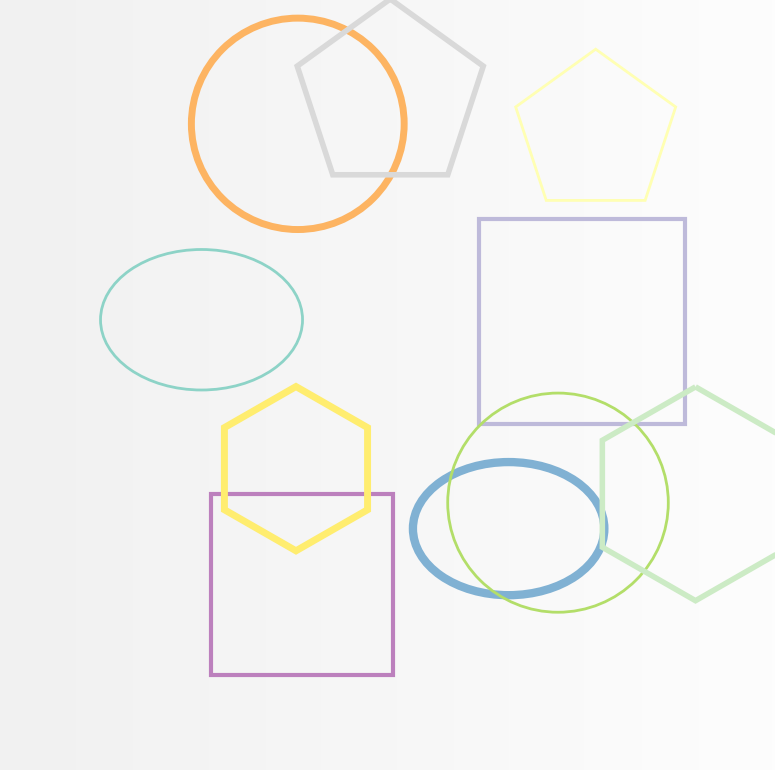[{"shape": "oval", "thickness": 1, "radius": 0.65, "center": [0.26, 0.585]}, {"shape": "pentagon", "thickness": 1, "radius": 0.54, "center": [0.769, 0.828]}, {"shape": "square", "thickness": 1.5, "radius": 0.66, "center": [0.751, 0.582]}, {"shape": "oval", "thickness": 3, "radius": 0.62, "center": [0.656, 0.313]}, {"shape": "circle", "thickness": 2.5, "radius": 0.69, "center": [0.384, 0.839]}, {"shape": "circle", "thickness": 1, "radius": 0.71, "center": [0.72, 0.347]}, {"shape": "pentagon", "thickness": 2, "radius": 0.63, "center": [0.504, 0.875]}, {"shape": "square", "thickness": 1.5, "radius": 0.59, "center": [0.39, 0.241]}, {"shape": "hexagon", "thickness": 2, "radius": 0.69, "center": [0.897, 0.359]}, {"shape": "hexagon", "thickness": 2.5, "radius": 0.53, "center": [0.382, 0.391]}]